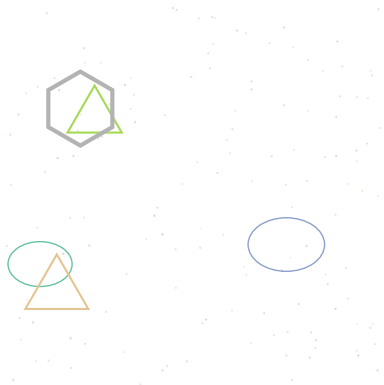[{"shape": "oval", "thickness": 1, "radius": 0.42, "center": [0.104, 0.314]}, {"shape": "oval", "thickness": 1, "radius": 0.5, "center": [0.744, 0.365]}, {"shape": "triangle", "thickness": 1.5, "radius": 0.41, "center": [0.246, 0.696]}, {"shape": "triangle", "thickness": 1.5, "radius": 0.47, "center": [0.148, 0.245]}, {"shape": "hexagon", "thickness": 3, "radius": 0.48, "center": [0.209, 0.718]}]